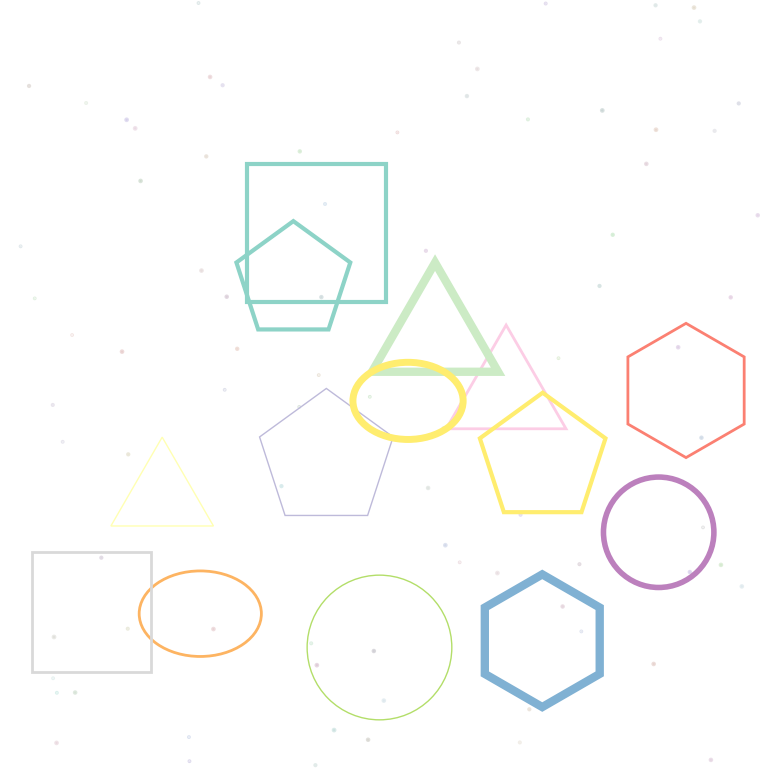[{"shape": "square", "thickness": 1.5, "radius": 0.45, "center": [0.411, 0.697]}, {"shape": "pentagon", "thickness": 1.5, "radius": 0.39, "center": [0.381, 0.635]}, {"shape": "triangle", "thickness": 0.5, "radius": 0.38, "center": [0.211, 0.355]}, {"shape": "pentagon", "thickness": 0.5, "radius": 0.46, "center": [0.424, 0.404]}, {"shape": "hexagon", "thickness": 1, "radius": 0.44, "center": [0.891, 0.493]}, {"shape": "hexagon", "thickness": 3, "radius": 0.43, "center": [0.704, 0.168]}, {"shape": "oval", "thickness": 1, "radius": 0.4, "center": [0.26, 0.203]}, {"shape": "circle", "thickness": 0.5, "radius": 0.47, "center": [0.493, 0.159]}, {"shape": "triangle", "thickness": 1, "radius": 0.45, "center": [0.657, 0.488]}, {"shape": "square", "thickness": 1, "radius": 0.39, "center": [0.119, 0.205]}, {"shape": "circle", "thickness": 2, "radius": 0.36, "center": [0.855, 0.309]}, {"shape": "triangle", "thickness": 3, "radius": 0.47, "center": [0.565, 0.564]}, {"shape": "pentagon", "thickness": 1.5, "radius": 0.43, "center": [0.705, 0.404]}, {"shape": "oval", "thickness": 2.5, "radius": 0.36, "center": [0.53, 0.479]}]